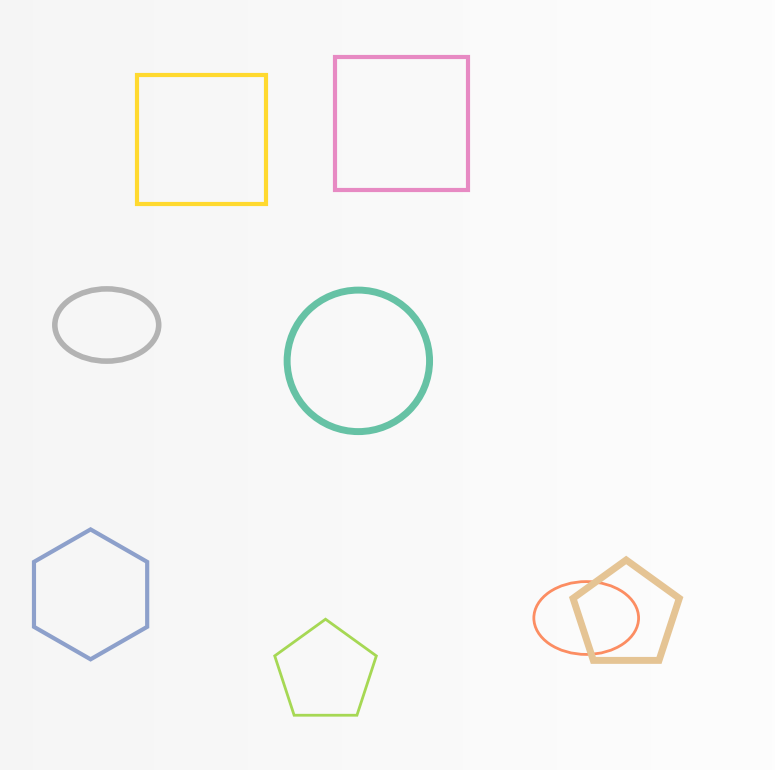[{"shape": "circle", "thickness": 2.5, "radius": 0.46, "center": [0.462, 0.531]}, {"shape": "oval", "thickness": 1, "radius": 0.34, "center": [0.756, 0.197]}, {"shape": "hexagon", "thickness": 1.5, "radius": 0.42, "center": [0.117, 0.228]}, {"shape": "square", "thickness": 1.5, "radius": 0.43, "center": [0.518, 0.84]}, {"shape": "pentagon", "thickness": 1, "radius": 0.34, "center": [0.42, 0.127]}, {"shape": "square", "thickness": 1.5, "radius": 0.42, "center": [0.26, 0.819]}, {"shape": "pentagon", "thickness": 2.5, "radius": 0.36, "center": [0.808, 0.201]}, {"shape": "oval", "thickness": 2, "radius": 0.34, "center": [0.138, 0.578]}]